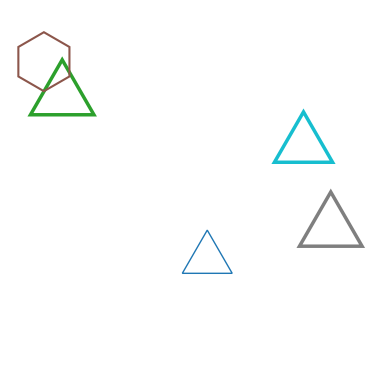[{"shape": "triangle", "thickness": 1, "radius": 0.37, "center": [0.538, 0.327]}, {"shape": "triangle", "thickness": 2.5, "radius": 0.48, "center": [0.162, 0.75]}, {"shape": "hexagon", "thickness": 1.5, "radius": 0.38, "center": [0.114, 0.84]}, {"shape": "triangle", "thickness": 2.5, "radius": 0.47, "center": [0.859, 0.407]}, {"shape": "triangle", "thickness": 2.5, "radius": 0.44, "center": [0.788, 0.622]}]